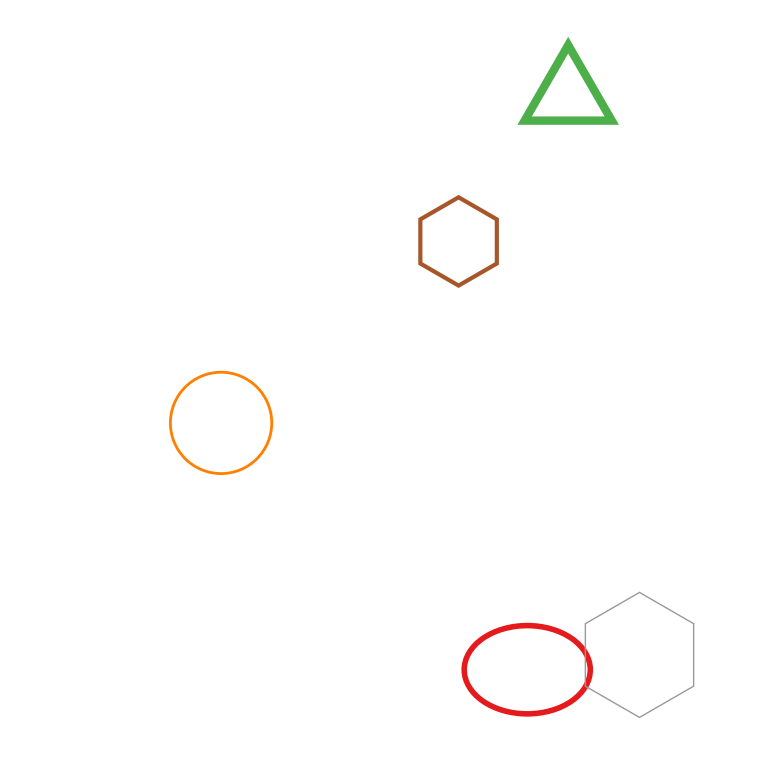[{"shape": "oval", "thickness": 2, "radius": 0.41, "center": [0.685, 0.13]}, {"shape": "triangle", "thickness": 3, "radius": 0.33, "center": [0.738, 0.876]}, {"shape": "circle", "thickness": 1, "radius": 0.33, "center": [0.287, 0.451]}, {"shape": "hexagon", "thickness": 1.5, "radius": 0.29, "center": [0.596, 0.686]}, {"shape": "hexagon", "thickness": 0.5, "radius": 0.41, "center": [0.831, 0.149]}]